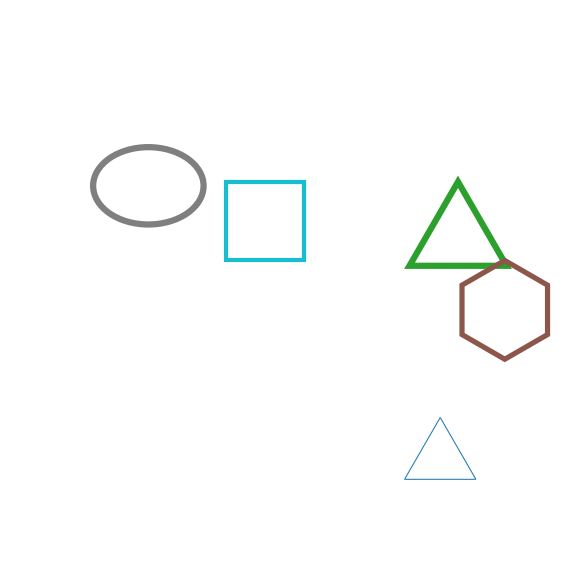[{"shape": "triangle", "thickness": 0.5, "radius": 0.36, "center": [0.762, 0.205]}, {"shape": "triangle", "thickness": 3, "radius": 0.48, "center": [0.793, 0.587]}, {"shape": "hexagon", "thickness": 2.5, "radius": 0.43, "center": [0.874, 0.463]}, {"shape": "oval", "thickness": 3, "radius": 0.48, "center": [0.257, 0.677]}, {"shape": "square", "thickness": 2, "radius": 0.34, "center": [0.46, 0.616]}]